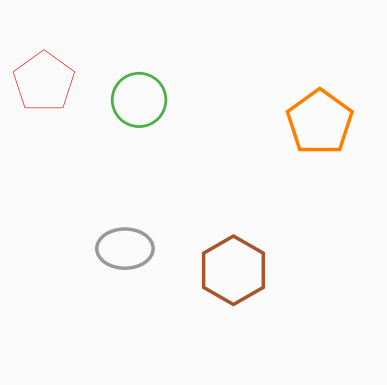[{"shape": "pentagon", "thickness": 0.5, "radius": 0.42, "center": [0.113, 0.788]}, {"shape": "circle", "thickness": 2, "radius": 0.35, "center": [0.359, 0.74]}, {"shape": "pentagon", "thickness": 2.5, "radius": 0.44, "center": [0.825, 0.683]}, {"shape": "hexagon", "thickness": 2.5, "radius": 0.44, "center": [0.602, 0.298]}, {"shape": "oval", "thickness": 2.5, "radius": 0.36, "center": [0.322, 0.354]}]